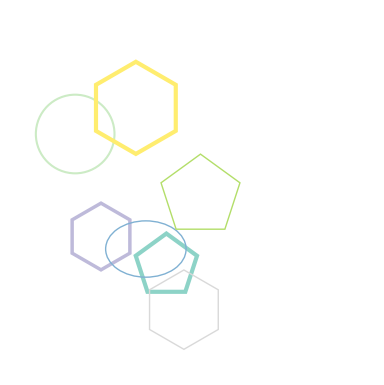[{"shape": "pentagon", "thickness": 3, "radius": 0.42, "center": [0.432, 0.31]}, {"shape": "hexagon", "thickness": 2.5, "radius": 0.43, "center": [0.262, 0.386]}, {"shape": "oval", "thickness": 1, "radius": 0.52, "center": [0.379, 0.353]}, {"shape": "pentagon", "thickness": 1, "radius": 0.54, "center": [0.521, 0.492]}, {"shape": "hexagon", "thickness": 1, "radius": 0.52, "center": [0.478, 0.196]}, {"shape": "circle", "thickness": 1.5, "radius": 0.51, "center": [0.195, 0.652]}, {"shape": "hexagon", "thickness": 3, "radius": 0.6, "center": [0.353, 0.72]}]